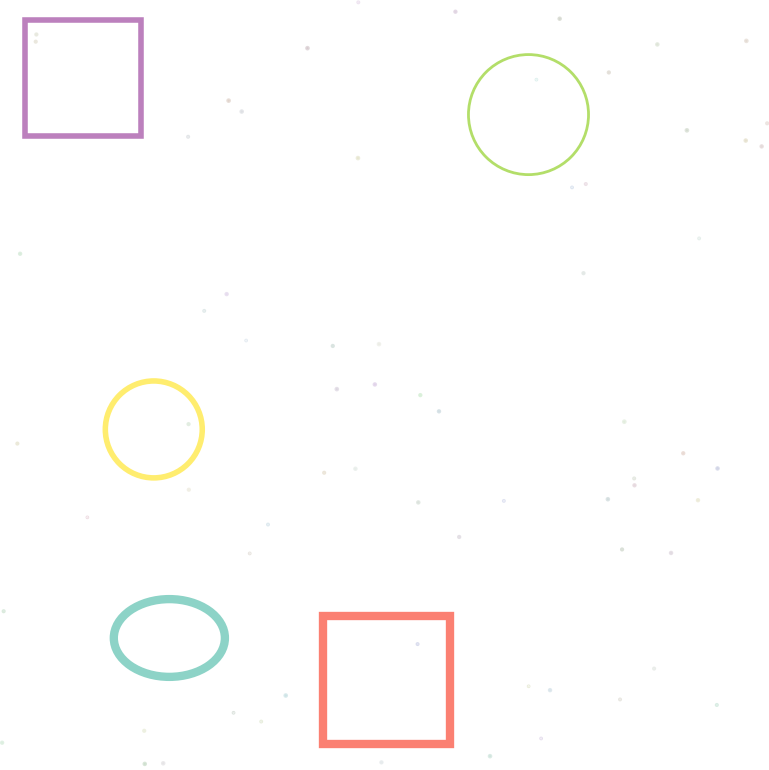[{"shape": "oval", "thickness": 3, "radius": 0.36, "center": [0.22, 0.171]}, {"shape": "square", "thickness": 3, "radius": 0.41, "center": [0.502, 0.117]}, {"shape": "circle", "thickness": 1, "radius": 0.39, "center": [0.686, 0.851]}, {"shape": "square", "thickness": 2, "radius": 0.38, "center": [0.108, 0.899]}, {"shape": "circle", "thickness": 2, "radius": 0.31, "center": [0.2, 0.442]}]